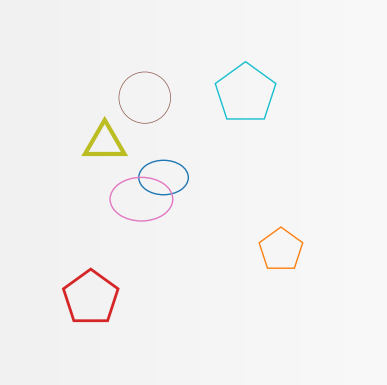[{"shape": "oval", "thickness": 1, "radius": 0.32, "center": [0.422, 0.539]}, {"shape": "pentagon", "thickness": 1, "radius": 0.3, "center": [0.725, 0.351]}, {"shape": "pentagon", "thickness": 2, "radius": 0.37, "center": [0.234, 0.227]}, {"shape": "circle", "thickness": 0.5, "radius": 0.33, "center": [0.374, 0.746]}, {"shape": "oval", "thickness": 1, "radius": 0.4, "center": [0.365, 0.483]}, {"shape": "triangle", "thickness": 3, "radius": 0.29, "center": [0.27, 0.63]}, {"shape": "pentagon", "thickness": 1, "radius": 0.41, "center": [0.634, 0.758]}]